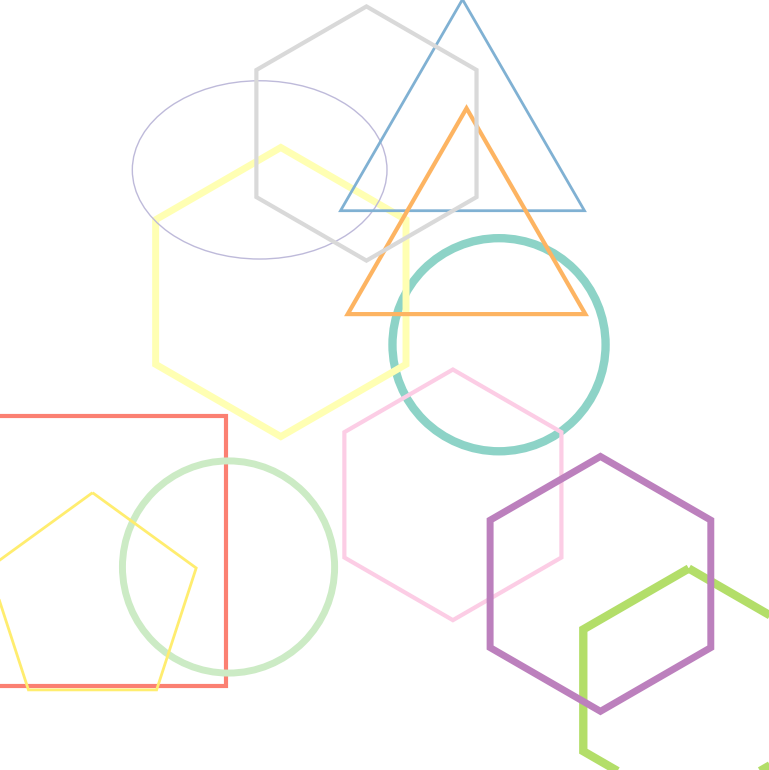[{"shape": "circle", "thickness": 3, "radius": 0.69, "center": [0.648, 0.552]}, {"shape": "hexagon", "thickness": 2.5, "radius": 0.94, "center": [0.365, 0.621]}, {"shape": "oval", "thickness": 0.5, "radius": 0.83, "center": [0.337, 0.779]}, {"shape": "square", "thickness": 1.5, "radius": 0.88, "center": [0.118, 0.284]}, {"shape": "triangle", "thickness": 1, "radius": 0.91, "center": [0.601, 0.818]}, {"shape": "triangle", "thickness": 1.5, "radius": 0.89, "center": [0.606, 0.681]}, {"shape": "hexagon", "thickness": 3, "radius": 0.79, "center": [0.895, 0.103]}, {"shape": "hexagon", "thickness": 1.5, "radius": 0.81, "center": [0.588, 0.357]}, {"shape": "hexagon", "thickness": 1.5, "radius": 0.83, "center": [0.476, 0.827]}, {"shape": "hexagon", "thickness": 2.5, "radius": 0.83, "center": [0.78, 0.242]}, {"shape": "circle", "thickness": 2.5, "radius": 0.69, "center": [0.297, 0.264]}, {"shape": "pentagon", "thickness": 1, "radius": 0.71, "center": [0.12, 0.219]}]